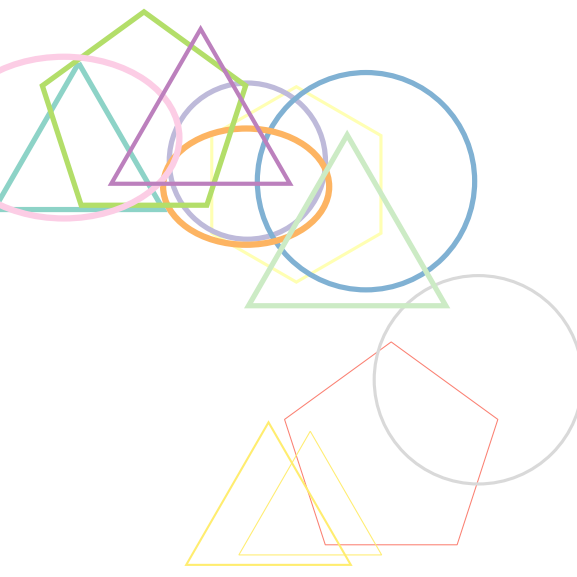[{"shape": "triangle", "thickness": 2.5, "radius": 0.85, "center": [0.136, 0.721]}, {"shape": "hexagon", "thickness": 1.5, "radius": 0.85, "center": [0.513, 0.68]}, {"shape": "circle", "thickness": 2.5, "radius": 0.68, "center": [0.428, 0.72]}, {"shape": "pentagon", "thickness": 0.5, "radius": 0.97, "center": [0.677, 0.213]}, {"shape": "circle", "thickness": 2.5, "radius": 0.94, "center": [0.634, 0.685]}, {"shape": "oval", "thickness": 3, "radius": 0.72, "center": [0.426, 0.676]}, {"shape": "pentagon", "thickness": 2.5, "radius": 0.93, "center": [0.249, 0.794]}, {"shape": "oval", "thickness": 3, "radius": 1.0, "center": [0.111, 0.761]}, {"shape": "circle", "thickness": 1.5, "radius": 0.9, "center": [0.828, 0.341]}, {"shape": "triangle", "thickness": 2, "radius": 0.89, "center": [0.347, 0.77]}, {"shape": "triangle", "thickness": 2.5, "radius": 0.99, "center": [0.601, 0.568]}, {"shape": "triangle", "thickness": 0.5, "radius": 0.71, "center": [0.537, 0.11]}, {"shape": "triangle", "thickness": 1, "radius": 0.82, "center": [0.465, 0.103]}]